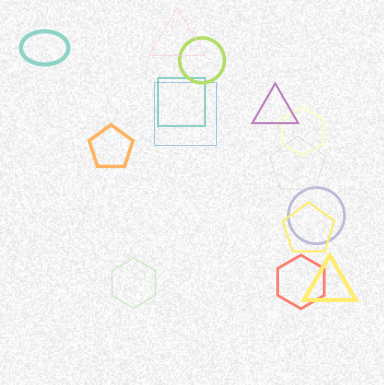[{"shape": "square", "thickness": 1.5, "radius": 0.31, "center": [0.471, 0.735]}, {"shape": "oval", "thickness": 3, "radius": 0.31, "center": [0.116, 0.876]}, {"shape": "hexagon", "thickness": 1, "radius": 0.31, "center": [0.786, 0.659]}, {"shape": "circle", "thickness": 2, "radius": 0.36, "center": [0.822, 0.44]}, {"shape": "hexagon", "thickness": 2, "radius": 0.35, "center": [0.782, 0.268]}, {"shape": "square", "thickness": 0.5, "radius": 0.4, "center": [0.481, 0.705]}, {"shape": "pentagon", "thickness": 2.5, "radius": 0.3, "center": [0.288, 0.616]}, {"shape": "circle", "thickness": 2.5, "radius": 0.29, "center": [0.525, 0.843]}, {"shape": "triangle", "thickness": 0.5, "radius": 0.42, "center": [0.461, 0.897]}, {"shape": "pentagon", "thickness": 0.5, "radius": 0.38, "center": [0.773, 0.57]}, {"shape": "triangle", "thickness": 1.5, "radius": 0.34, "center": [0.715, 0.715]}, {"shape": "hexagon", "thickness": 1, "radius": 0.33, "center": [0.347, 0.265]}, {"shape": "pentagon", "thickness": 1.5, "radius": 0.35, "center": [0.802, 0.404]}, {"shape": "triangle", "thickness": 3, "radius": 0.39, "center": [0.857, 0.26]}]